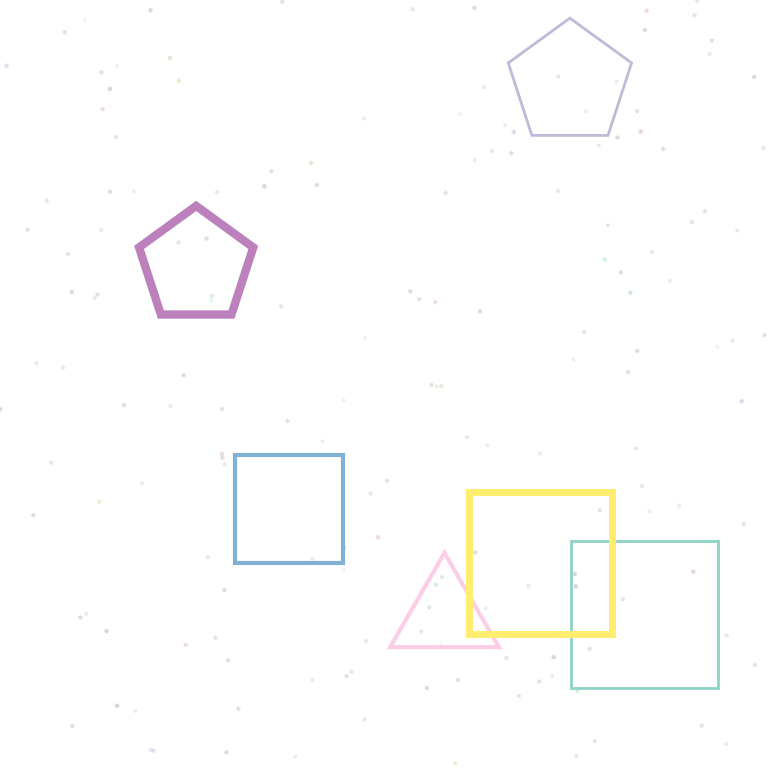[{"shape": "square", "thickness": 1, "radius": 0.48, "center": [0.837, 0.203]}, {"shape": "pentagon", "thickness": 1, "radius": 0.42, "center": [0.74, 0.892]}, {"shape": "square", "thickness": 1.5, "radius": 0.35, "center": [0.376, 0.338]}, {"shape": "triangle", "thickness": 1.5, "radius": 0.41, "center": [0.577, 0.2]}, {"shape": "pentagon", "thickness": 3, "radius": 0.39, "center": [0.255, 0.655]}, {"shape": "square", "thickness": 2.5, "radius": 0.46, "center": [0.702, 0.269]}]